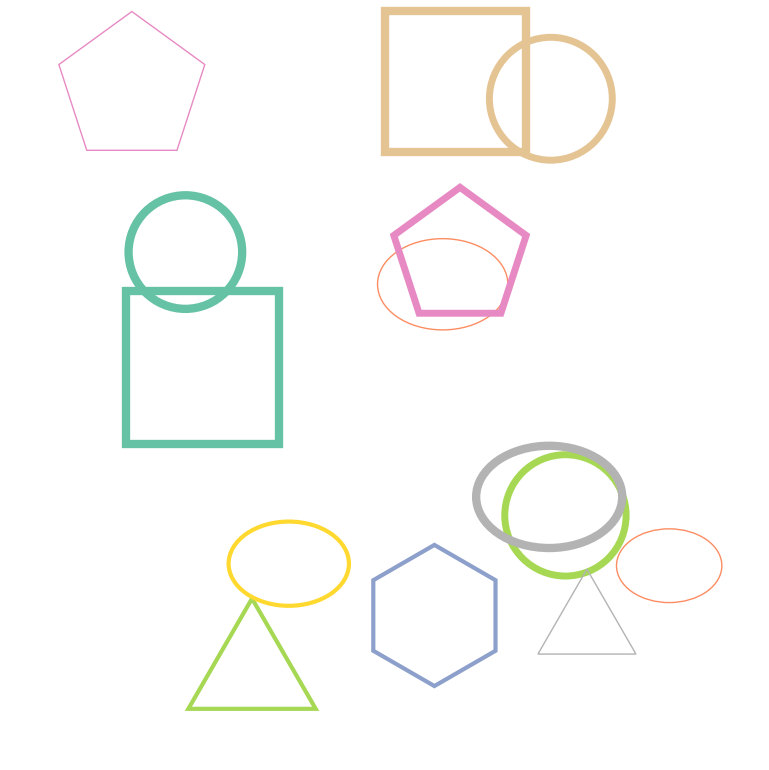[{"shape": "circle", "thickness": 3, "radius": 0.37, "center": [0.241, 0.673]}, {"shape": "square", "thickness": 3, "radius": 0.5, "center": [0.263, 0.523]}, {"shape": "oval", "thickness": 0.5, "radius": 0.42, "center": [0.575, 0.631]}, {"shape": "oval", "thickness": 0.5, "radius": 0.34, "center": [0.869, 0.265]}, {"shape": "hexagon", "thickness": 1.5, "radius": 0.46, "center": [0.564, 0.201]}, {"shape": "pentagon", "thickness": 2.5, "radius": 0.45, "center": [0.597, 0.666]}, {"shape": "pentagon", "thickness": 0.5, "radius": 0.5, "center": [0.171, 0.885]}, {"shape": "triangle", "thickness": 1.5, "radius": 0.48, "center": [0.327, 0.127]}, {"shape": "circle", "thickness": 2.5, "radius": 0.39, "center": [0.734, 0.331]}, {"shape": "oval", "thickness": 1.5, "radius": 0.39, "center": [0.375, 0.268]}, {"shape": "square", "thickness": 3, "radius": 0.46, "center": [0.592, 0.894]}, {"shape": "circle", "thickness": 2.5, "radius": 0.4, "center": [0.715, 0.872]}, {"shape": "triangle", "thickness": 0.5, "radius": 0.37, "center": [0.762, 0.187]}, {"shape": "oval", "thickness": 3, "radius": 0.47, "center": [0.713, 0.355]}]